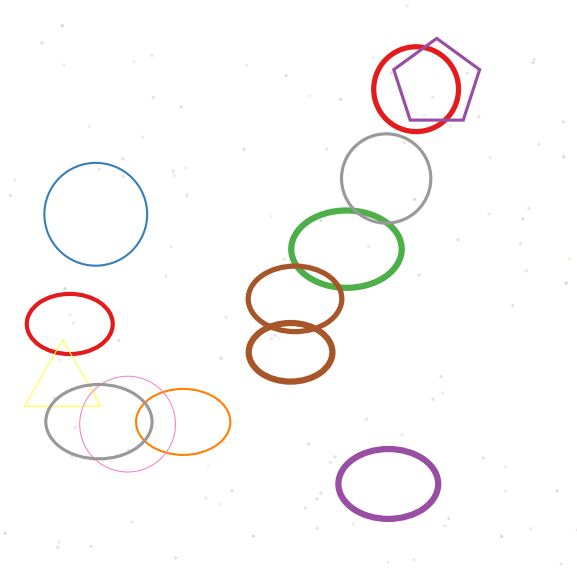[{"shape": "circle", "thickness": 2.5, "radius": 0.37, "center": [0.721, 0.845]}, {"shape": "oval", "thickness": 2, "radius": 0.37, "center": [0.121, 0.438]}, {"shape": "circle", "thickness": 1, "radius": 0.45, "center": [0.166, 0.628]}, {"shape": "oval", "thickness": 3, "radius": 0.48, "center": [0.6, 0.568]}, {"shape": "pentagon", "thickness": 1.5, "radius": 0.39, "center": [0.756, 0.854]}, {"shape": "oval", "thickness": 3, "radius": 0.43, "center": [0.672, 0.161]}, {"shape": "oval", "thickness": 1, "radius": 0.41, "center": [0.317, 0.269]}, {"shape": "triangle", "thickness": 0.5, "radius": 0.38, "center": [0.108, 0.334]}, {"shape": "oval", "thickness": 2.5, "radius": 0.41, "center": [0.511, 0.482]}, {"shape": "oval", "thickness": 3, "radius": 0.36, "center": [0.503, 0.389]}, {"shape": "circle", "thickness": 0.5, "radius": 0.41, "center": [0.221, 0.265]}, {"shape": "oval", "thickness": 1.5, "radius": 0.46, "center": [0.171, 0.269]}, {"shape": "circle", "thickness": 1.5, "radius": 0.39, "center": [0.669, 0.69]}]